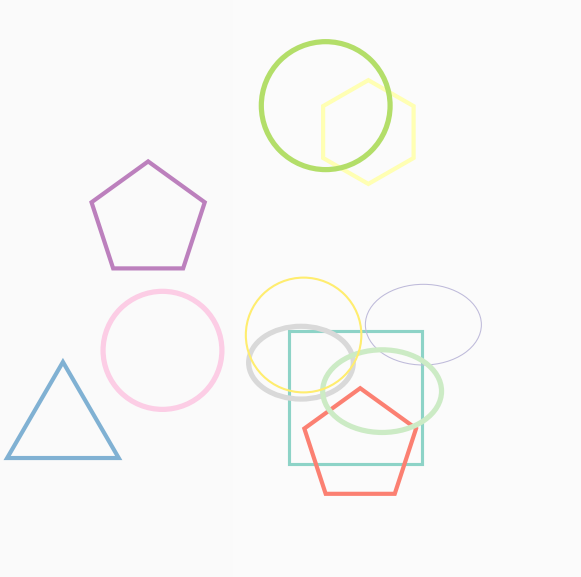[{"shape": "square", "thickness": 1.5, "radius": 0.57, "center": [0.612, 0.311]}, {"shape": "hexagon", "thickness": 2, "radius": 0.45, "center": [0.634, 0.77]}, {"shape": "oval", "thickness": 0.5, "radius": 0.5, "center": [0.728, 0.437]}, {"shape": "pentagon", "thickness": 2, "radius": 0.51, "center": [0.62, 0.226]}, {"shape": "triangle", "thickness": 2, "radius": 0.55, "center": [0.108, 0.261]}, {"shape": "circle", "thickness": 2.5, "radius": 0.55, "center": [0.56, 0.816]}, {"shape": "circle", "thickness": 2.5, "radius": 0.51, "center": [0.28, 0.392]}, {"shape": "oval", "thickness": 2.5, "radius": 0.45, "center": [0.518, 0.371]}, {"shape": "pentagon", "thickness": 2, "radius": 0.51, "center": [0.255, 0.617]}, {"shape": "oval", "thickness": 2.5, "radius": 0.51, "center": [0.657, 0.322]}, {"shape": "circle", "thickness": 1, "radius": 0.5, "center": [0.522, 0.419]}]